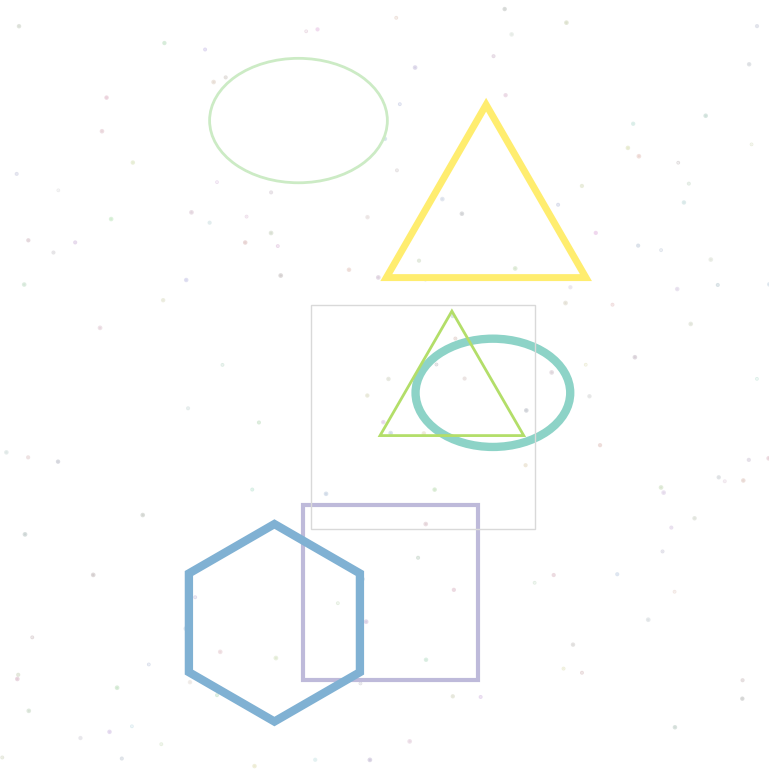[{"shape": "oval", "thickness": 3, "radius": 0.5, "center": [0.64, 0.49]}, {"shape": "square", "thickness": 1.5, "radius": 0.57, "center": [0.507, 0.231]}, {"shape": "hexagon", "thickness": 3, "radius": 0.64, "center": [0.356, 0.191]}, {"shape": "triangle", "thickness": 1, "radius": 0.54, "center": [0.587, 0.488]}, {"shape": "square", "thickness": 0.5, "radius": 0.73, "center": [0.549, 0.459]}, {"shape": "oval", "thickness": 1, "radius": 0.58, "center": [0.388, 0.843]}, {"shape": "triangle", "thickness": 2.5, "radius": 0.75, "center": [0.631, 0.714]}]